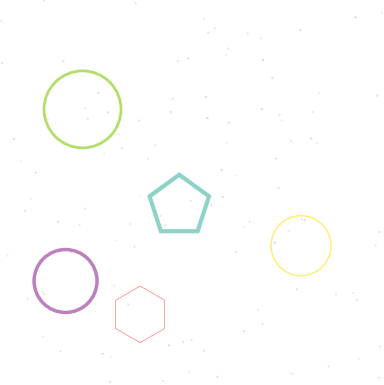[{"shape": "pentagon", "thickness": 3, "radius": 0.41, "center": [0.466, 0.465]}, {"shape": "hexagon", "thickness": 0.5, "radius": 0.37, "center": [0.364, 0.184]}, {"shape": "circle", "thickness": 2, "radius": 0.5, "center": [0.214, 0.716]}, {"shape": "circle", "thickness": 2.5, "radius": 0.41, "center": [0.17, 0.27]}, {"shape": "circle", "thickness": 1, "radius": 0.39, "center": [0.782, 0.362]}]